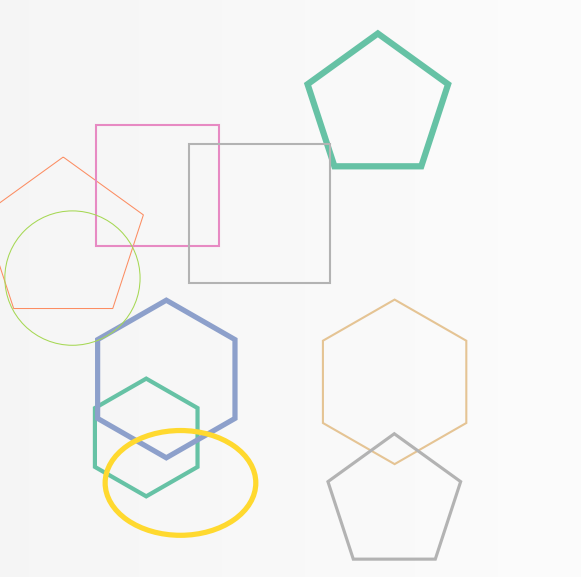[{"shape": "hexagon", "thickness": 2, "radius": 0.51, "center": [0.252, 0.242]}, {"shape": "pentagon", "thickness": 3, "radius": 0.64, "center": [0.65, 0.814]}, {"shape": "pentagon", "thickness": 0.5, "radius": 0.73, "center": [0.109, 0.582]}, {"shape": "hexagon", "thickness": 2.5, "radius": 0.68, "center": [0.286, 0.343]}, {"shape": "square", "thickness": 1, "radius": 0.53, "center": [0.271, 0.678]}, {"shape": "circle", "thickness": 0.5, "radius": 0.58, "center": [0.125, 0.518]}, {"shape": "oval", "thickness": 2.5, "radius": 0.65, "center": [0.31, 0.163]}, {"shape": "hexagon", "thickness": 1, "radius": 0.71, "center": [0.679, 0.338]}, {"shape": "square", "thickness": 1, "radius": 0.6, "center": [0.447, 0.63]}, {"shape": "pentagon", "thickness": 1.5, "radius": 0.6, "center": [0.678, 0.128]}]